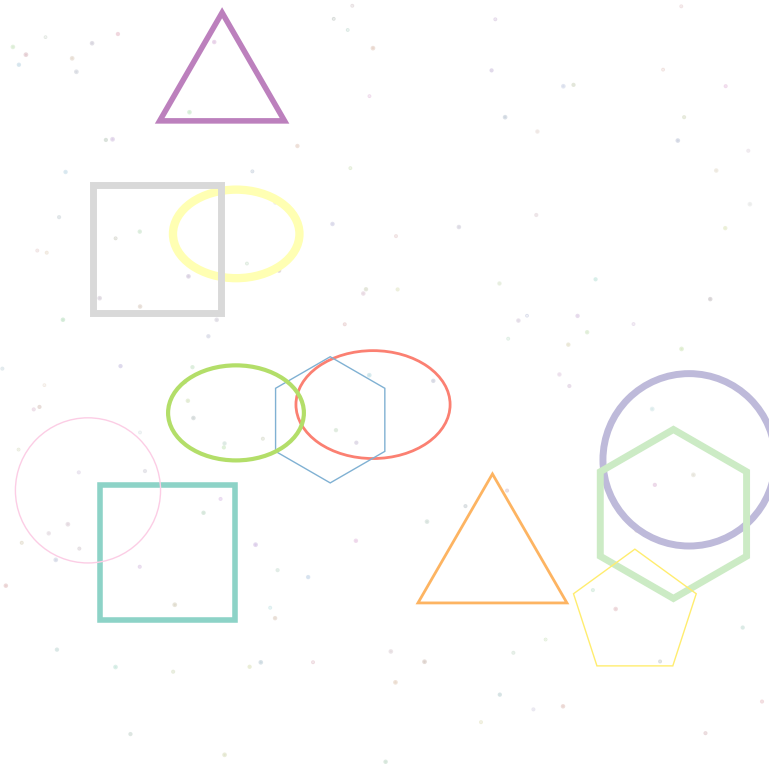[{"shape": "square", "thickness": 2, "radius": 0.44, "center": [0.217, 0.283]}, {"shape": "oval", "thickness": 3, "radius": 0.41, "center": [0.307, 0.696]}, {"shape": "circle", "thickness": 2.5, "radius": 0.56, "center": [0.895, 0.403]}, {"shape": "oval", "thickness": 1, "radius": 0.5, "center": [0.484, 0.475]}, {"shape": "hexagon", "thickness": 0.5, "radius": 0.41, "center": [0.429, 0.455]}, {"shape": "triangle", "thickness": 1, "radius": 0.56, "center": [0.64, 0.273]}, {"shape": "oval", "thickness": 1.5, "radius": 0.44, "center": [0.306, 0.464]}, {"shape": "circle", "thickness": 0.5, "radius": 0.47, "center": [0.114, 0.363]}, {"shape": "square", "thickness": 2.5, "radius": 0.42, "center": [0.203, 0.677]}, {"shape": "triangle", "thickness": 2, "radius": 0.47, "center": [0.288, 0.89]}, {"shape": "hexagon", "thickness": 2.5, "radius": 0.55, "center": [0.875, 0.333]}, {"shape": "pentagon", "thickness": 0.5, "radius": 0.42, "center": [0.825, 0.203]}]